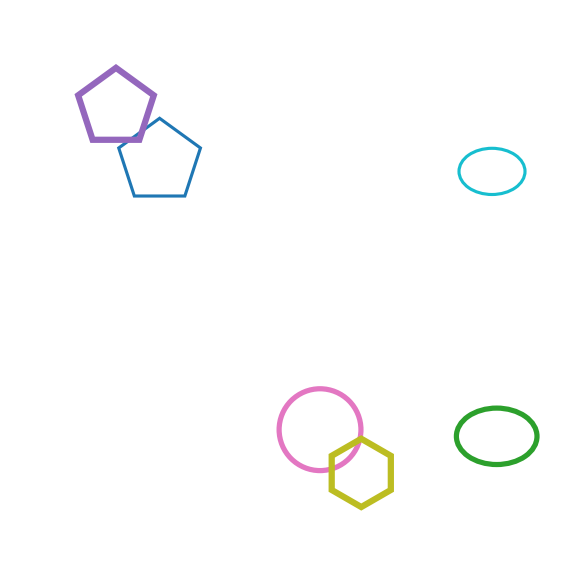[{"shape": "pentagon", "thickness": 1.5, "radius": 0.37, "center": [0.276, 0.72]}, {"shape": "oval", "thickness": 2.5, "radius": 0.35, "center": [0.86, 0.244]}, {"shape": "pentagon", "thickness": 3, "radius": 0.34, "center": [0.201, 0.813]}, {"shape": "circle", "thickness": 2.5, "radius": 0.35, "center": [0.554, 0.255]}, {"shape": "hexagon", "thickness": 3, "radius": 0.3, "center": [0.626, 0.18]}, {"shape": "oval", "thickness": 1.5, "radius": 0.29, "center": [0.852, 0.702]}]